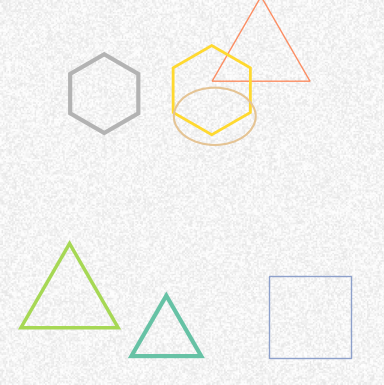[{"shape": "triangle", "thickness": 3, "radius": 0.52, "center": [0.432, 0.127]}, {"shape": "triangle", "thickness": 1, "radius": 0.73, "center": [0.678, 0.862]}, {"shape": "square", "thickness": 1, "radius": 0.53, "center": [0.806, 0.177]}, {"shape": "triangle", "thickness": 2.5, "radius": 0.73, "center": [0.181, 0.222]}, {"shape": "hexagon", "thickness": 2, "radius": 0.58, "center": [0.55, 0.766]}, {"shape": "oval", "thickness": 1.5, "radius": 0.53, "center": [0.558, 0.698]}, {"shape": "hexagon", "thickness": 3, "radius": 0.51, "center": [0.271, 0.757]}]